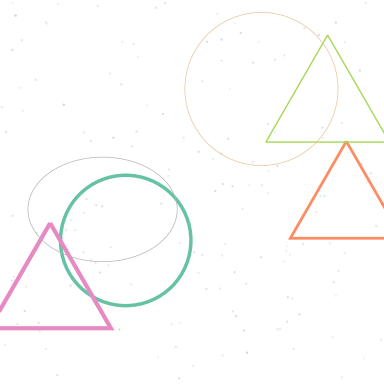[{"shape": "circle", "thickness": 2.5, "radius": 0.85, "center": [0.327, 0.375]}, {"shape": "triangle", "thickness": 2, "radius": 0.84, "center": [0.9, 0.465]}, {"shape": "triangle", "thickness": 3, "radius": 0.91, "center": [0.13, 0.238]}, {"shape": "triangle", "thickness": 1, "radius": 0.93, "center": [0.851, 0.724]}, {"shape": "circle", "thickness": 0.5, "radius": 0.99, "center": [0.679, 0.769]}, {"shape": "oval", "thickness": 0.5, "radius": 0.97, "center": [0.266, 0.456]}]